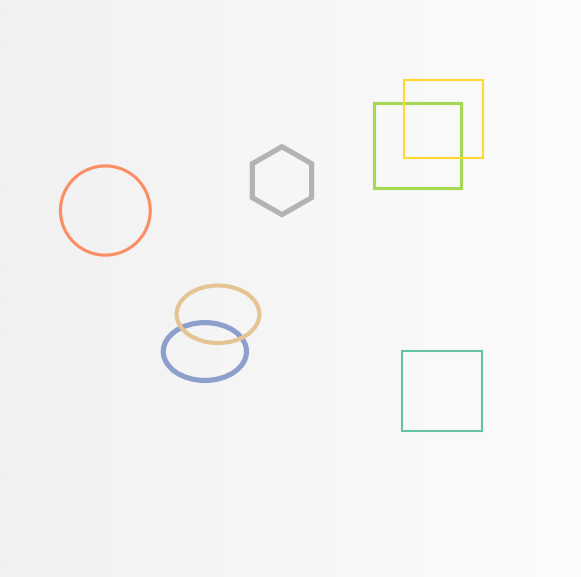[{"shape": "square", "thickness": 1, "radius": 0.34, "center": [0.761, 0.322]}, {"shape": "circle", "thickness": 1.5, "radius": 0.39, "center": [0.181, 0.635]}, {"shape": "oval", "thickness": 2.5, "radius": 0.36, "center": [0.353, 0.39]}, {"shape": "square", "thickness": 1.5, "radius": 0.37, "center": [0.718, 0.747]}, {"shape": "square", "thickness": 1, "radius": 0.34, "center": [0.763, 0.793]}, {"shape": "oval", "thickness": 2, "radius": 0.36, "center": [0.375, 0.455]}, {"shape": "hexagon", "thickness": 2.5, "radius": 0.29, "center": [0.485, 0.686]}]